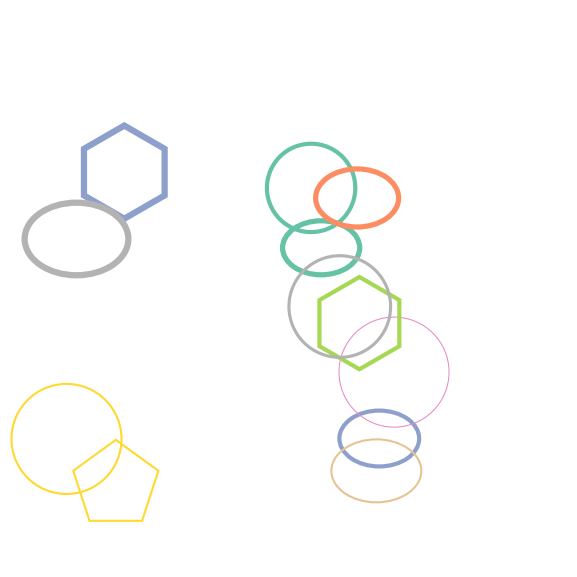[{"shape": "oval", "thickness": 2.5, "radius": 0.33, "center": [0.556, 0.57]}, {"shape": "circle", "thickness": 2, "radius": 0.38, "center": [0.539, 0.674]}, {"shape": "oval", "thickness": 2.5, "radius": 0.36, "center": [0.618, 0.656]}, {"shape": "oval", "thickness": 2, "radius": 0.35, "center": [0.657, 0.24]}, {"shape": "hexagon", "thickness": 3, "radius": 0.4, "center": [0.215, 0.701]}, {"shape": "circle", "thickness": 0.5, "radius": 0.48, "center": [0.682, 0.355]}, {"shape": "hexagon", "thickness": 2, "radius": 0.4, "center": [0.622, 0.44]}, {"shape": "pentagon", "thickness": 1, "radius": 0.39, "center": [0.201, 0.16]}, {"shape": "circle", "thickness": 1, "radius": 0.48, "center": [0.115, 0.239]}, {"shape": "oval", "thickness": 1, "radius": 0.39, "center": [0.652, 0.184]}, {"shape": "circle", "thickness": 1.5, "radius": 0.44, "center": [0.588, 0.468]}, {"shape": "oval", "thickness": 3, "radius": 0.45, "center": [0.132, 0.585]}]